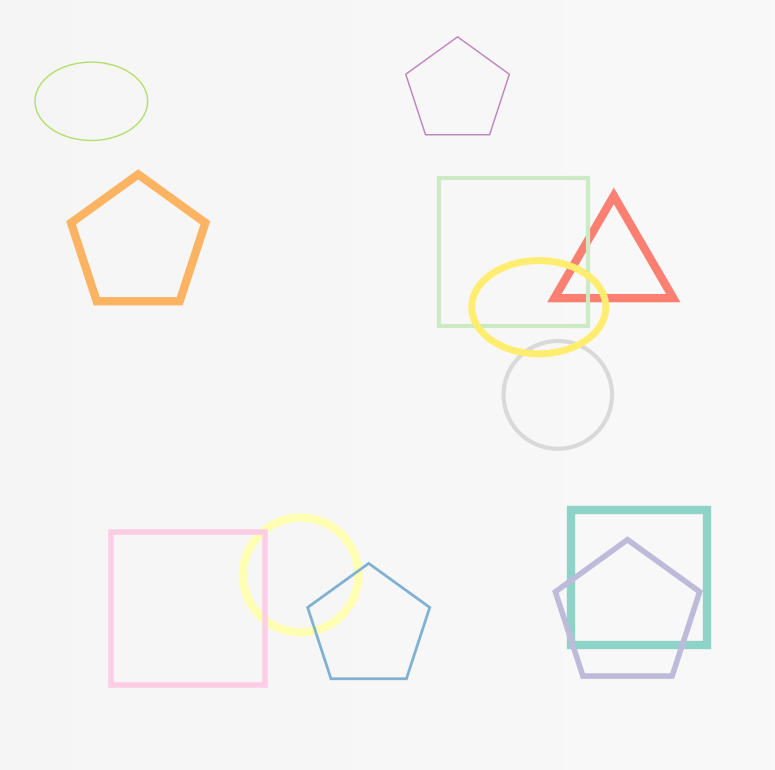[{"shape": "square", "thickness": 3, "radius": 0.44, "center": [0.824, 0.25]}, {"shape": "circle", "thickness": 3, "radius": 0.37, "center": [0.388, 0.253]}, {"shape": "pentagon", "thickness": 2, "radius": 0.49, "center": [0.81, 0.201]}, {"shape": "triangle", "thickness": 3, "radius": 0.44, "center": [0.792, 0.657]}, {"shape": "pentagon", "thickness": 1, "radius": 0.41, "center": [0.476, 0.186]}, {"shape": "pentagon", "thickness": 3, "radius": 0.46, "center": [0.178, 0.682]}, {"shape": "oval", "thickness": 0.5, "radius": 0.36, "center": [0.118, 0.868]}, {"shape": "square", "thickness": 2, "radius": 0.5, "center": [0.242, 0.21]}, {"shape": "circle", "thickness": 1.5, "radius": 0.35, "center": [0.72, 0.487]}, {"shape": "pentagon", "thickness": 0.5, "radius": 0.35, "center": [0.59, 0.882]}, {"shape": "square", "thickness": 1.5, "radius": 0.48, "center": [0.663, 0.672]}, {"shape": "oval", "thickness": 2.5, "radius": 0.43, "center": [0.695, 0.601]}]